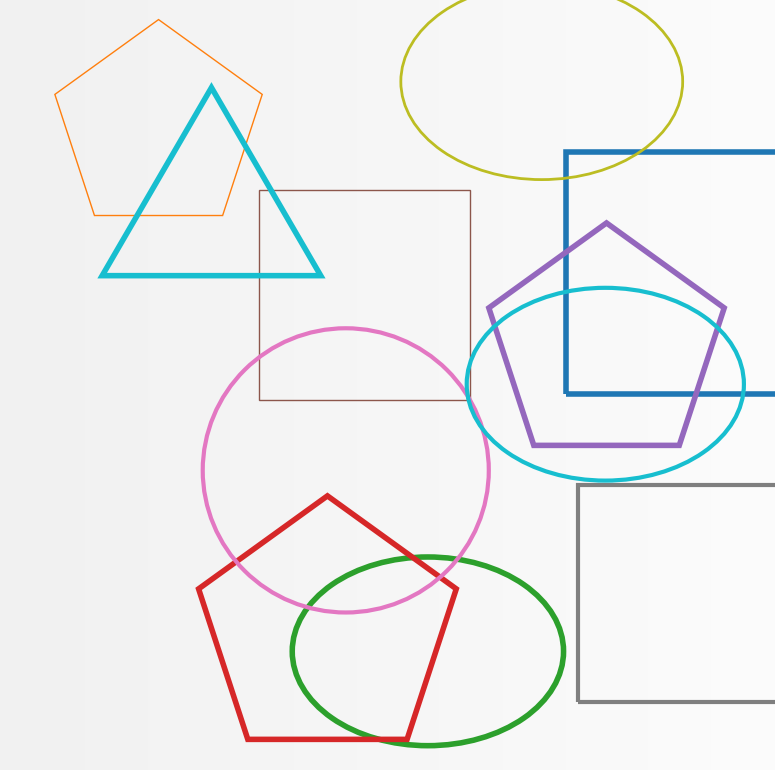[{"shape": "square", "thickness": 2, "radius": 0.79, "center": [0.888, 0.645]}, {"shape": "pentagon", "thickness": 0.5, "radius": 0.7, "center": [0.205, 0.834]}, {"shape": "oval", "thickness": 2, "radius": 0.88, "center": [0.552, 0.154]}, {"shape": "pentagon", "thickness": 2, "radius": 0.87, "center": [0.423, 0.181]}, {"shape": "pentagon", "thickness": 2, "radius": 0.8, "center": [0.783, 0.551]}, {"shape": "square", "thickness": 0.5, "radius": 0.68, "center": [0.47, 0.616]}, {"shape": "circle", "thickness": 1.5, "radius": 0.92, "center": [0.446, 0.389]}, {"shape": "square", "thickness": 1.5, "radius": 0.71, "center": [0.888, 0.229]}, {"shape": "oval", "thickness": 1, "radius": 0.91, "center": [0.699, 0.894]}, {"shape": "triangle", "thickness": 2, "radius": 0.81, "center": [0.273, 0.723]}, {"shape": "oval", "thickness": 1.5, "radius": 0.89, "center": [0.781, 0.501]}]